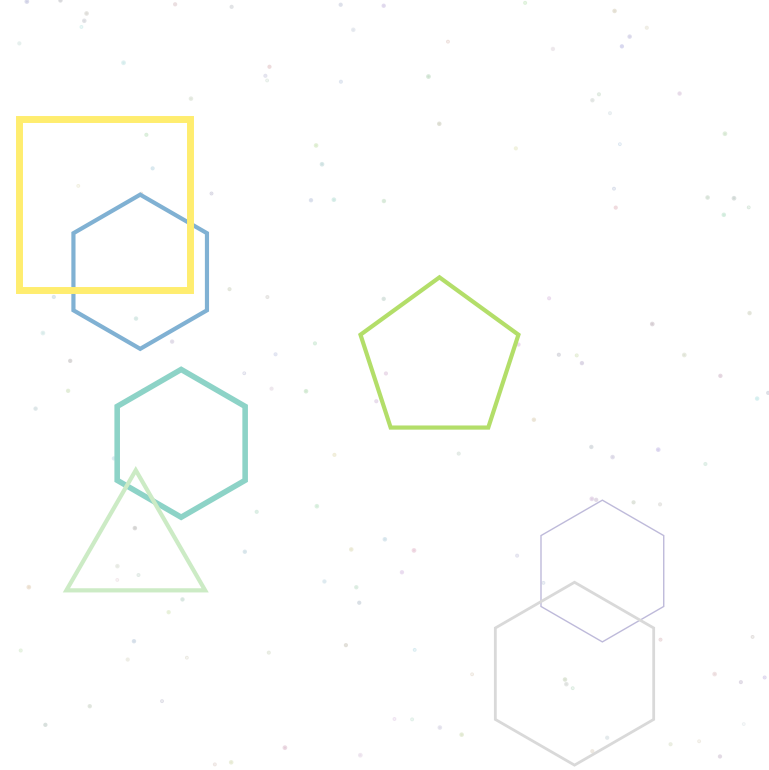[{"shape": "hexagon", "thickness": 2, "radius": 0.48, "center": [0.235, 0.424]}, {"shape": "hexagon", "thickness": 0.5, "radius": 0.46, "center": [0.782, 0.258]}, {"shape": "hexagon", "thickness": 1.5, "radius": 0.5, "center": [0.182, 0.647]}, {"shape": "pentagon", "thickness": 1.5, "radius": 0.54, "center": [0.571, 0.532]}, {"shape": "hexagon", "thickness": 1, "radius": 0.59, "center": [0.746, 0.125]}, {"shape": "triangle", "thickness": 1.5, "radius": 0.52, "center": [0.176, 0.285]}, {"shape": "square", "thickness": 2.5, "radius": 0.55, "center": [0.135, 0.734]}]